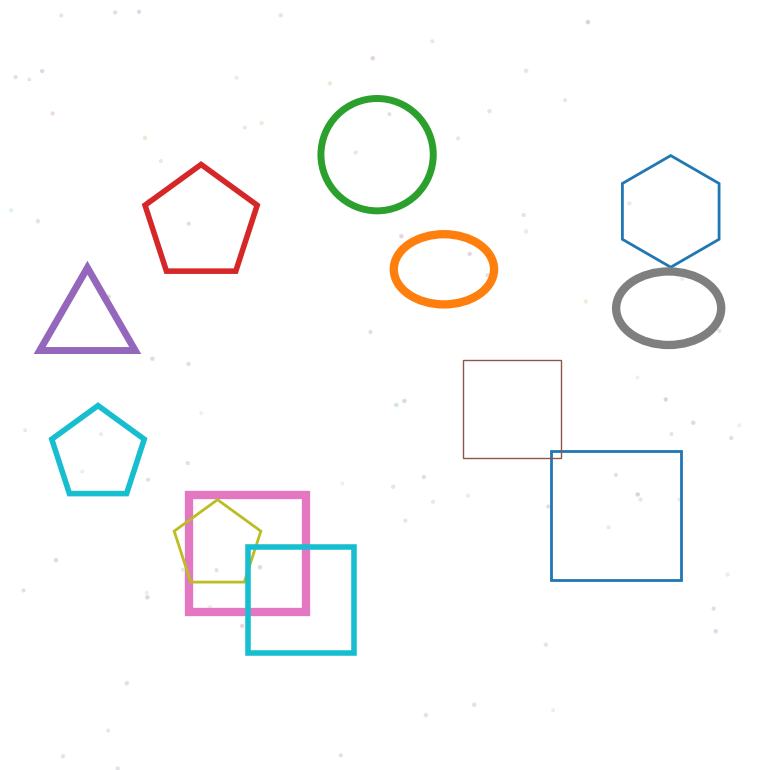[{"shape": "square", "thickness": 1, "radius": 0.42, "center": [0.8, 0.331]}, {"shape": "hexagon", "thickness": 1, "radius": 0.36, "center": [0.871, 0.725]}, {"shape": "oval", "thickness": 3, "radius": 0.33, "center": [0.577, 0.65]}, {"shape": "circle", "thickness": 2.5, "radius": 0.36, "center": [0.49, 0.799]}, {"shape": "pentagon", "thickness": 2, "radius": 0.38, "center": [0.261, 0.71]}, {"shape": "triangle", "thickness": 2.5, "radius": 0.36, "center": [0.114, 0.581]}, {"shape": "square", "thickness": 0.5, "radius": 0.32, "center": [0.664, 0.469]}, {"shape": "square", "thickness": 3, "radius": 0.38, "center": [0.321, 0.281]}, {"shape": "oval", "thickness": 3, "radius": 0.34, "center": [0.868, 0.6]}, {"shape": "pentagon", "thickness": 1, "radius": 0.3, "center": [0.282, 0.292]}, {"shape": "pentagon", "thickness": 2, "radius": 0.32, "center": [0.127, 0.41]}, {"shape": "square", "thickness": 2, "radius": 0.34, "center": [0.39, 0.22]}]